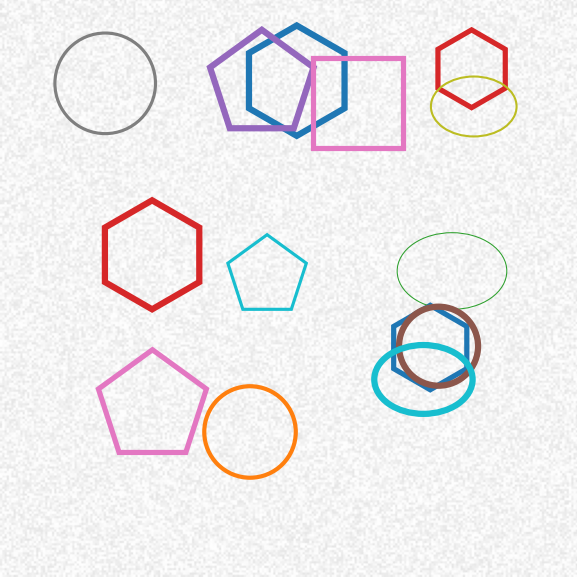[{"shape": "hexagon", "thickness": 2.5, "radius": 0.37, "center": [0.745, 0.397]}, {"shape": "hexagon", "thickness": 3, "radius": 0.48, "center": [0.514, 0.859]}, {"shape": "circle", "thickness": 2, "radius": 0.4, "center": [0.433, 0.251]}, {"shape": "oval", "thickness": 0.5, "radius": 0.47, "center": [0.783, 0.53]}, {"shape": "hexagon", "thickness": 3, "radius": 0.47, "center": [0.263, 0.558]}, {"shape": "hexagon", "thickness": 2.5, "radius": 0.34, "center": [0.817, 0.88]}, {"shape": "pentagon", "thickness": 3, "radius": 0.47, "center": [0.453, 0.853]}, {"shape": "circle", "thickness": 3, "radius": 0.34, "center": [0.759, 0.4]}, {"shape": "pentagon", "thickness": 2.5, "radius": 0.49, "center": [0.264, 0.295]}, {"shape": "square", "thickness": 2.5, "radius": 0.39, "center": [0.62, 0.821]}, {"shape": "circle", "thickness": 1.5, "radius": 0.44, "center": [0.182, 0.855]}, {"shape": "oval", "thickness": 1, "radius": 0.37, "center": [0.82, 0.815]}, {"shape": "pentagon", "thickness": 1.5, "radius": 0.36, "center": [0.462, 0.521]}, {"shape": "oval", "thickness": 3, "radius": 0.43, "center": [0.733, 0.342]}]